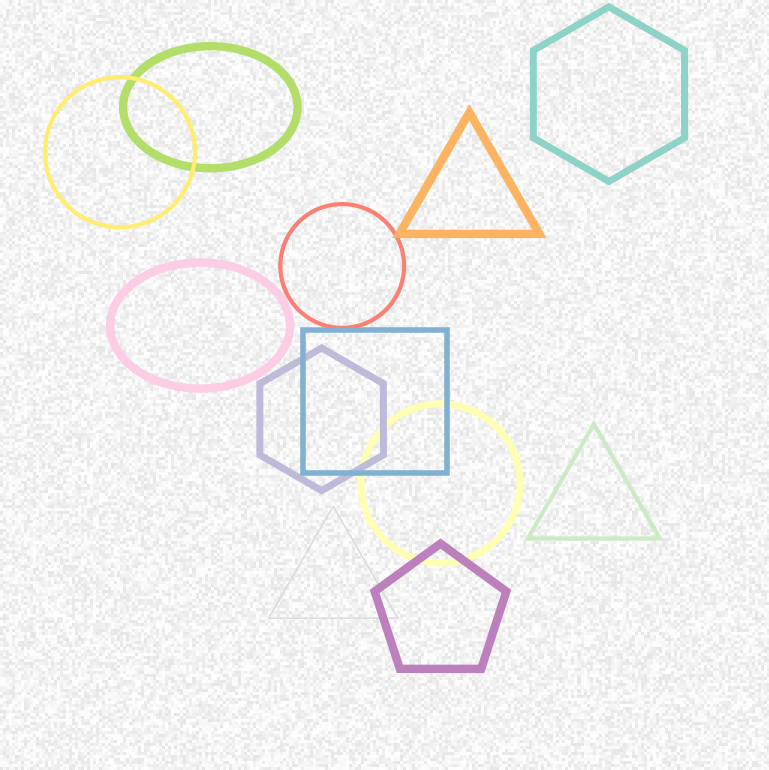[{"shape": "hexagon", "thickness": 2.5, "radius": 0.57, "center": [0.791, 0.878]}, {"shape": "circle", "thickness": 2.5, "radius": 0.52, "center": [0.572, 0.372]}, {"shape": "hexagon", "thickness": 2.5, "radius": 0.46, "center": [0.418, 0.455]}, {"shape": "circle", "thickness": 1.5, "radius": 0.4, "center": [0.444, 0.655]}, {"shape": "square", "thickness": 2, "radius": 0.47, "center": [0.487, 0.478]}, {"shape": "triangle", "thickness": 3, "radius": 0.53, "center": [0.61, 0.749]}, {"shape": "oval", "thickness": 3, "radius": 0.57, "center": [0.273, 0.861]}, {"shape": "oval", "thickness": 3, "radius": 0.58, "center": [0.26, 0.577]}, {"shape": "triangle", "thickness": 0.5, "radius": 0.48, "center": [0.433, 0.246]}, {"shape": "pentagon", "thickness": 3, "radius": 0.45, "center": [0.572, 0.204]}, {"shape": "triangle", "thickness": 1.5, "radius": 0.5, "center": [0.771, 0.35]}, {"shape": "circle", "thickness": 1.5, "radius": 0.49, "center": [0.156, 0.802]}]